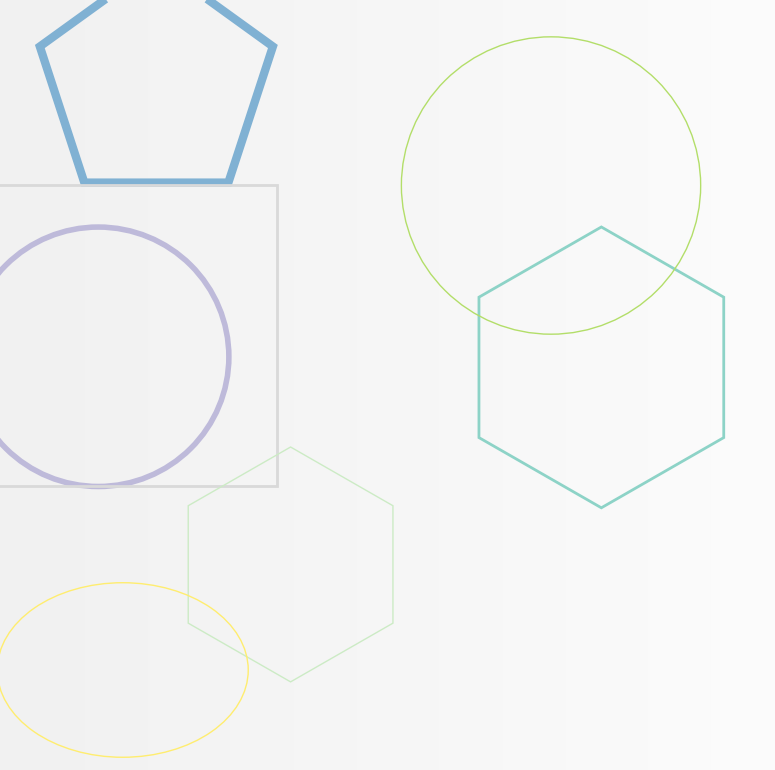[{"shape": "hexagon", "thickness": 1, "radius": 0.91, "center": [0.776, 0.523]}, {"shape": "circle", "thickness": 2, "radius": 0.84, "center": [0.127, 0.537]}, {"shape": "pentagon", "thickness": 3, "radius": 0.79, "center": [0.202, 0.891]}, {"shape": "circle", "thickness": 0.5, "radius": 0.97, "center": [0.711, 0.759]}, {"shape": "square", "thickness": 1, "radius": 0.98, "center": [0.161, 0.565]}, {"shape": "hexagon", "thickness": 0.5, "radius": 0.76, "center": [0.375, 0.267]}, {"shape": "oval", "thickness": 0.5, "radius": 0.81, "center": [0.158, 0.13]}]